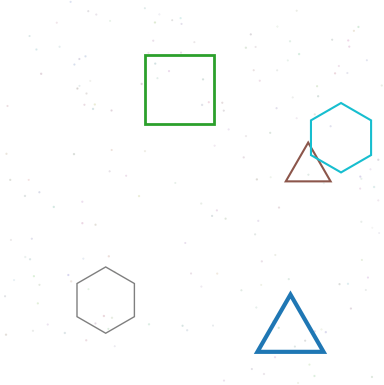[{"shape": "triangle", "thickness": 3, "radius": 0.5, "center": [0.754, 0.136]}, {"shape": "square", "thickness": 2, "radius": 0.45, "center": [0.465, 0.767]}, {"shape": "triangle", "thickness": 1.5, "radius": 0.34, "center": [0.801, 0.563]}, {"shape": "hexagon", "thickness": 1, "radius": 0.43, "center": [0.275, 0.221]}, {"shape": "hexagon", "thickness": 1.5, "radius": 0.45, "center": [0.886, 0.642]}]